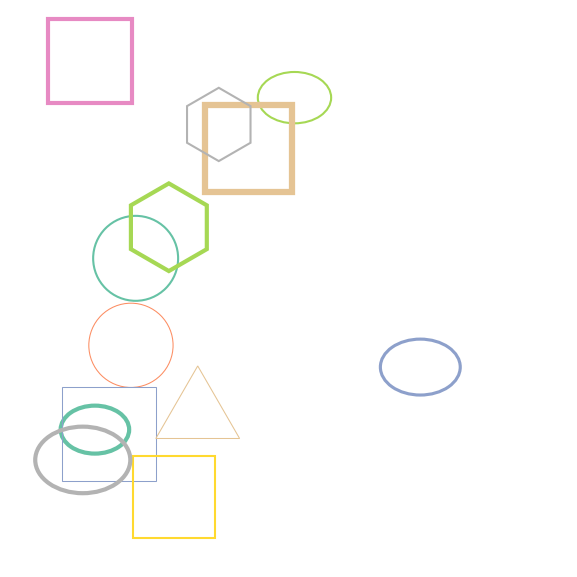[{"shape": "oval", "thickness": 2, "radius": 0.3, "center": [0.164, 0.255]}, {"shape": "circle", "thickness": 1, "radius": 0.37, "center": [0.235, 0.552]}, {"shape": "circle", "thickness": 0.5, "radius": 0.36, "center": [0.227, 0.401]}, {"shape": "square", "thickness": 0.5, "radius": 0.41, "center": [0.189, 0.248]}, {"shape": "oval", "thickness": 1.5, "radius": 0.35, "center": [0.728, 0.364]}, {"shape": "square", "thickness": 2, "radius": 0.36, "center": [0.156, 0.893]}, {"shape": "hexagon", "thickness": 2, "radius": 0.38, "center": [0.292, 0.606]}, {"shape": "oval", "thickness": 1, "radius": 0.32, "center": [0.51, 0.83]}, {"shape": "square", "thickness": 1, "radius": 0.35, "center": [0.301, 0.138]}, {"shape": "square", "thickness": 3, "radius": 0.38, "center": [0.43, 0.742]}, {"shape": "triangle", "thickness": 0.5, "radius": 0.42, "center": [0.342, 0.282]}, {"shape": "hexagon", "thickness": 1, "radius": 0.32, "center": [0.379, 0.784]}, {"shape": "oval", "thickness": 2, "radius": 0.41, "center": [0.143, 0.203]}]